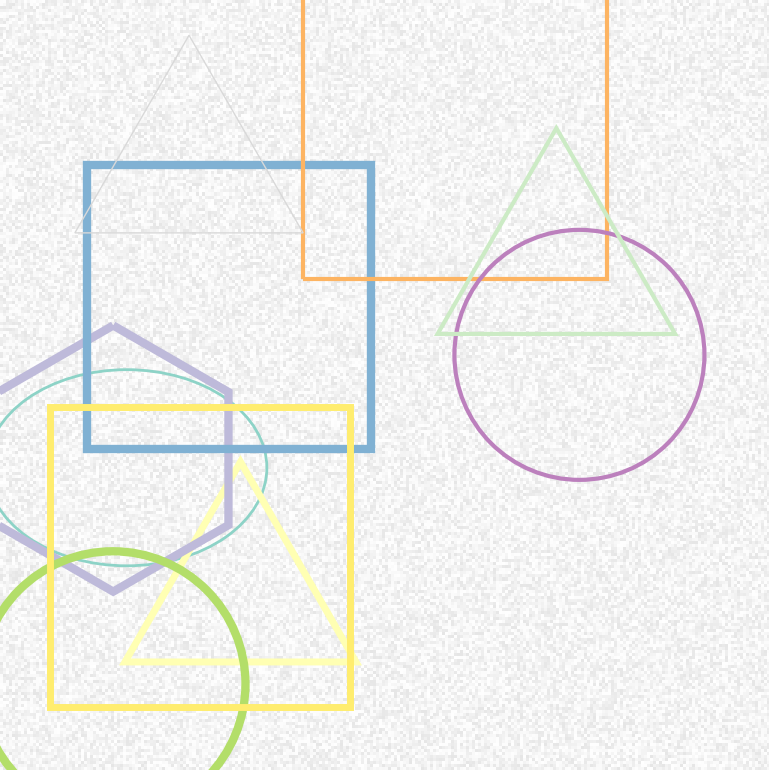[{"shape": "oval", "thickness": 1, "radius": 0.91, "center": [0.165, 0.393]}, {"shape": "triangle", "thickness": 2.5, "radius": 0.87, "center": [0.312, 0.227]}, {"shape": "hexagon", "thickness": 3, "radius": 0.86, "center": [0.147, 0.404]}, {"shape": "square", "thickness": 3, "radius": 0.92, "center": [0.297, 0.601]}, {"shape": "square", "thickness": 1.5, "radius": 0.99, "center": [0.591, 0.834]}, {"shape": "circle", "thickness": 3, "radius": 0.86, "center": [0.147, 0.112]}, {"shape": "triangle", "thickness": 0.5, "radius": 0.86, "center": [0.245, 0.783]}, {"shape": "circle", "thickness": 1.5, "radius": 0.81, "center": [0.752, 0.539]}, {"shape": "triangle", "thickness": 1.5, "radius": 0.89, "center": [0.723, 0.655]}, {"shape": "square", "thickness": 2.5, "radius": 0.97, "center": [0.26, 0.277]}]